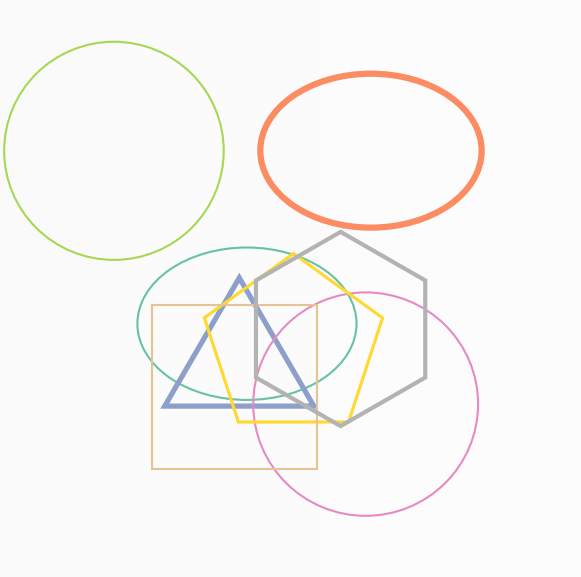[{"shape": "oval", "thickness": 1, "radius": 0.94, "center": [0.425, 0.439]}, {"shape": "oval", "thickness": 3, "radius": 0.95, "center": [0.638, 0.738]}, {"shape": "triangle", "thickness": 2.5, "radius": 0.74, "center": [0.412, 0.37]}, {"shape": "circle", "thickness": 1, "radius": 0.97, "center": [0.629, 0.299]}, {"shape": "circle", "thickness": 1, "radius": 0.94, "center": [0.196, 0.738]}, {"shape": "pentagon", "thickness": 1.5, "radius": 0.81, "center": [0.505, 0.399]}, {"shape": "square", "thickness": 1, "radius": 0.71, "center": [0.403, 0.329]}, {"shape": "hexagon", "thickness": 2, "radius": 0.84, "center": [0.586, 0.429]}]